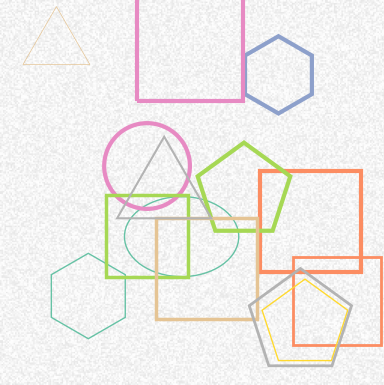[{"shape": "hexagon", "thickness": 1, "radius": 0.55, "center": [0.229, 0.231]}, {"shape": "oval", "thickness": 1, "radius": 0.74, "center": [0.472, 0.385]}, {"shape": "square", "thickness": 2, "radius": 0.58, "center": [0.875, 0.218]}, {"shape": "square", "thickness": 3, "radius": 0.66, "center": [0.806, 0.424]}, {"shape": "hexagon", "thickness": 3, "radius": 0.5, "center": [0.723, 0.806]}, {"shape": "circle", "thickness": 3, "radius": 0.56, "center": [0.382, 0.569]}, {"shape": "square", "thickness": 3, "radius": 0.69, "center": [0.494, 0.876]}, {"shape": "square", "thickness": 2.5, "radius": 0.53, "center": [0.381, 0.388]}, {"shape": "pentagon", "thickness": 3, "radius": 0.63, "center": [0.634, 0.503]}, {"shape": "pentagon", "thickness": 1, "radius": 0.58, "center": [0.792, 0.158]}, {"shape": "triangle", "thickness": 0.5, "radius": 0.5, "center": [0.147, 0.883]}, {"shape": "square", "thickness": 2.5, "radius": 0.65, "center": [0.536, 0.302]}, {"shape": "triangle", "thickness": 1.5, "radius": 0.71, "center": [0.426, 0.504]}, {"shape": "pentagon", "thickness": 2, "radius": 0.7, "center": [0.78, 0.163]}]